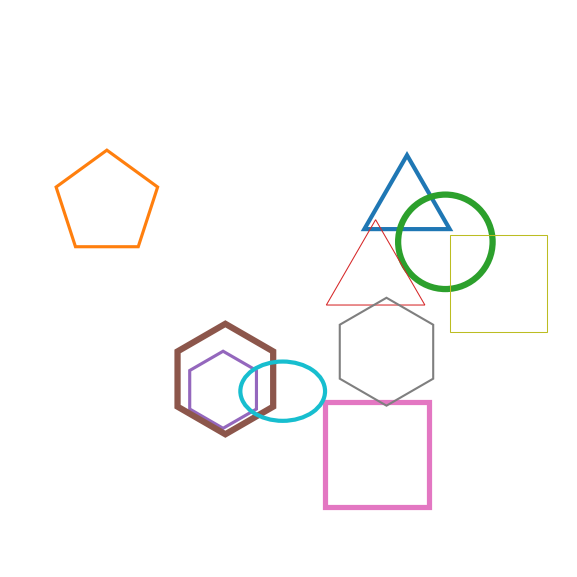[{"shape": "triangle", "thickness": 2, "radius": 0.43, "center": [0.705, 0.645]}, {"shape": "pentagon", "thickness": 1.5, "radius": 0.46, "center": [0.185, 0.647]}, {"shape": "circle", "thickness": 3, "radius": 0.41, "center": [0.771, 0.58]}, {"shape": "triangle", "thickness": 0.5, "radius": 0.49, "center": [0.65, 0.52]}, {"shape": "hexagon", "thickness": 1.5, "radius": 0.33, "center": [0.386, 0.324]}, {"shape": "hexagon", "thickness": 3, "radius": 0.48, "center": [0.39, 0.343]}, {"shape": "square", "thickness": 2.5, "radius": 0.45, "center": [0.653, 0.213]}, {"shape": "hexagon", "thickness": 1, "radius": 0.47, "center": [0.669, 0.39]}, {"shape": "square", "thickness": 0.5, "radius": 0.42, "center": [0.863, 0.508]}, {"shape": "oval", "thickness": 2, "radius": 0.37, "center": [0.49, 0.322]}]